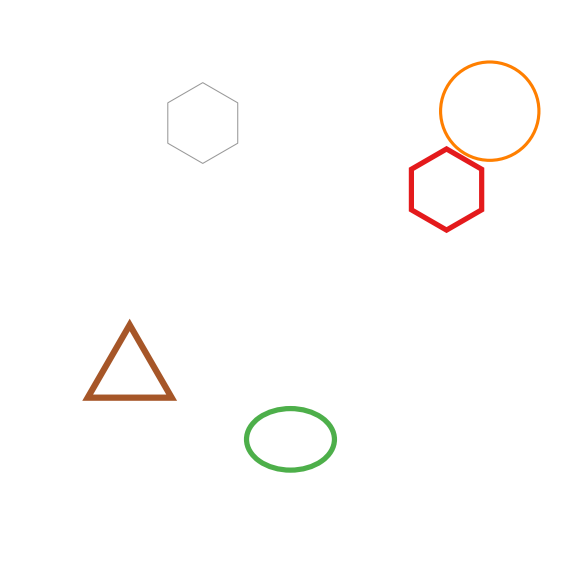[{"shape": "hexagon", "thickness": 2.5, "radius": 0.35, "center": [0.773, 0.671]}, {"shape": "oval", "thickness": 2.5, "radius": 0.38, "center": [0.503, 0.238]}, {"shape": "circle", "thickness": 1.5, "radius": 0.43, "center": [0.848, 0.807]}, {"shape": "triangle", "thickness": 3, "radius": 0.42, "center": [0.225, 0.353]}, {"shape": "hexagon", "thickness": 0.5, "radius": 0.35, "center": [0.351, 0.786]}]